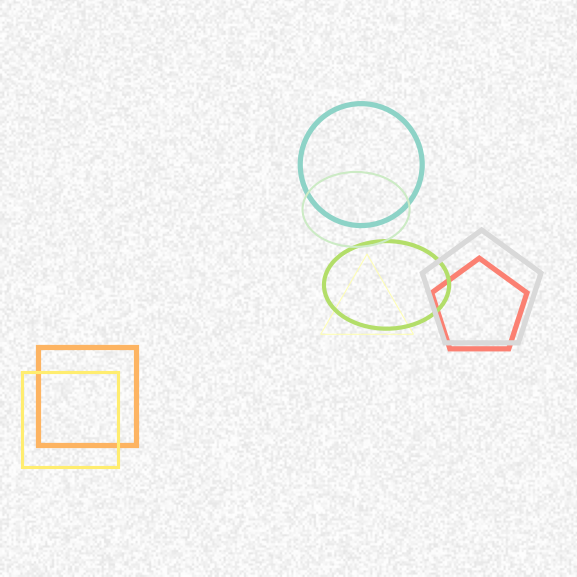[{"shape": "circle", "thickness": 2.5, "radius": 0.53, "center": [0.625, 0.714]}, {"shape": "triangle", "thickness": 0.5, "radius": 0.46, "center": [0.636, 0.467]}, {"shape": "pentagon", "thickness": 2.5, "radius": 0.43, "center": [0.83, 0.465]}, {"shape": "square", "thickness": 2.5, "radius": 0.42, "center": [0.15, 0.313]}, {"shape": "oval", "thickness": 2, "radius": 0.54, "center": [0.669, 0.506]}, {"shape": "pentagon", "thickness": 2.5, "radius": 0.54, "center": [0.834, 0.493]}, {"shape": "oval", "thickness": 1, "radius": 0.46, "center": [0.617, 0.637]}, {"shape": "square", "thickness": 1.5, "radius": 0.41, "center": [0.121, 0.273]}]